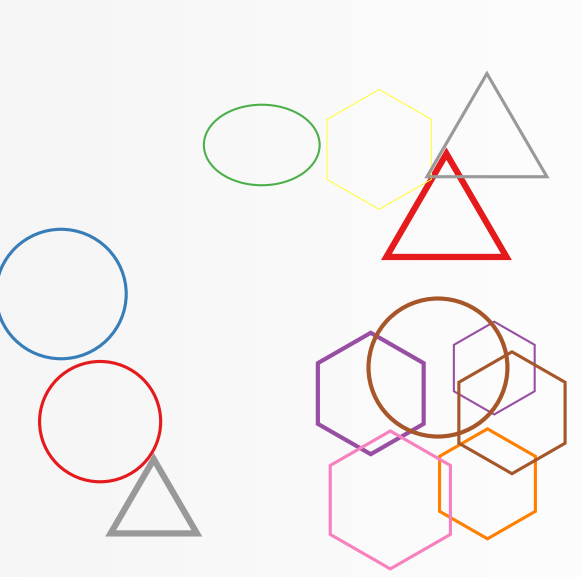[{"shape": "triangle", "thickness": 3, "radius": 0.6, "center": [0.768, 0.614]}, {"shape": "circle", "thickness": 1.5, "radius": 0.52, "center": [0.172, 0.269]}, {"shape": "circle", "thickness": 1.5, "radius": 0.56, "center": [0.105, 0.49]}, {"shape": "oval", "thickness": 1, "radius": 0.5, "center": [0.45, 0.748]}, {"shape": "hexagon", "thickness": 2, "radius": 0.53, "center": [0.638, 0.318]}, {"shape": "hexagon", "thickness": 1, "radius": 0.4, "center": [0.85, 0.362]}, {"shape": "hexagon", "thickness": 1.5, "radius": 0.48, "center": [0.839, 0.161]}, {"shape": "hexagon", "thickness": 0.5, "radius": 0.52, "center": [0.652, 0.74]}, {"shape": "circle", "thickness": 2, "radius": 0.6, "center": [0.754, 0.363]}, {"shape": "hexagon", "thickness": 1.5, "radius": 0.53, "center": [0.881, 0.284]}, {"shape": "hexagon", "thickness": 1.5, "radius": 0.6, "center": [0.672, 0.133]}, {"shape": "triangle", "thickness": 3, "radius": 0.43, "center": [0.265, 0.118]}, {"shape": "triangle", "thickness": 1.5, "radius": 0.6, "center": [0.838, 0.753]}]